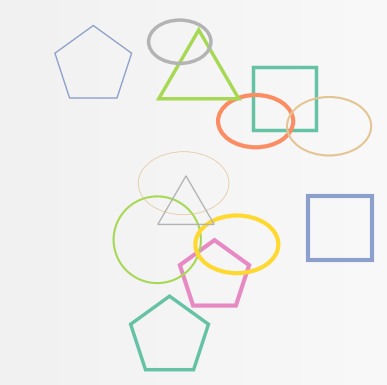[{"shape": "pentagon", "thickness": 2.5, "radius": 0.53, "center": [0.438, 0.125]}, {"shape": "square", "thickness": 2.5, "radius": 0.41, "center": [0.734, 0.744]}, {"shape": "oval", "thickness": 3, "radius": 0.49, "center": [0.66, 0.685]}, {"shape": "square", "thickness": 3, "radius": 0.42, "center": [0.878, 0.408]}, {"shape": "pentagon", "thickness": 1, "radius": 0.52, "center": [0.241, 0.83]}, {"shape": "pentagon", "thickness": 3, "radius": 0.47, "center": [0.554, 0.282]}, {"shape": "circle", "thickness": 1.5, "radius": 0.56, "center": [0.406, 0.377]}, {"shape": "triangle", "thickness": 2.5, "radius": 0.6, "center": [0.513, 0.803]}, {"shape": "oval", "thickness": 3, "radius": 0.53, "center": [0.611, 0.365]}, {"shape": "oval", "thickness": 1.5, "radius": 0.54, "center": [0.849, 0.672]}, {"shape": "oval", "thickness": 0.5, "radius": 0.59, "center": [0.474, 0.524]}, {"shape": "triangle", "thickness": 1, "radius": 0.42, "center": [0.48, 0.459]}, {"shape": "oval", "thickness": 2.5, "radius": 0.4, "center": [0.464, 0.892]}]